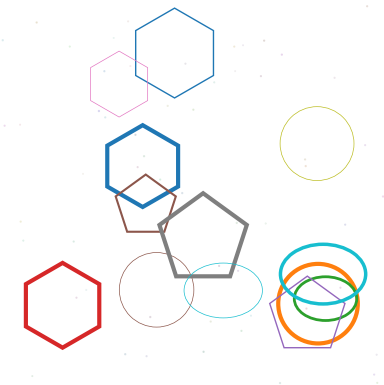[{"shape": "hexagon", "thickness": 3, "radius": 0.53, "center": [0.371, 0.569]}, {"shape": "hexagon", "thickness": 1, "radius": 0.58, "center": [0.453, 0.862]}, {"shape": "circle", "thickness": 3, "radius": 0.52, "center": [0.826, 0.211]}, {"shape": "oval", "thickness": 2, "radius": 0.41, "center": [0.846, 0.224]}, {"shape": "hexagon", "thickness": 3, "radius": 0.55, "center": [0.163, 0.207]}, {"shape": "pentagon", "thickness": 1, "radius": 0.51, "center": [0.798, 0.18]}, {"shape": "circle", "thickness": 0.5, "radius": 0.48, "center": [0.407, 0.247]}, {"shape": "pentagon", "thickness": 1.5, "radius": 0.41, "center": [0.379, 0.464]}, {"shape": "hexagon", "thickness": 0.5, "radius": 0.43, "center": [0.309, 0.782]}, {"shape": "pentagon", "thickness": 3, "radius": 0.6, "center": [0.528, 0.379]}, {"shape": "circle", "thickness": 0.5, "radius": 0.48, "center": [0.823, 0.627]}, {"shape": "oval", "thickness": 2.5, "radius": 0.55, "center": [0.839, 0.288]}, {"shape": "oval", "thickness": 0.5, "radius": 0.51, "center": [0.58, 0.246]}]